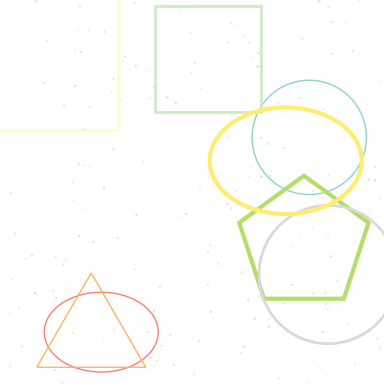[{"shape": "circle", "thickness": 1, "radius": 0.74, "center": [0.803, 0.643]}, {"shape": "square", "thickness": 1, "radius": 0.94, "center": [0.118, 0.85]}, {"shape": "oval", "thickness": 1, "radius": 0.74, "center": [0.263, 0.137]}, {"shape": "triangle", "thickness": 1, "radius": 0.82, "center": [0.237, 0.128]}, {"shape": "pentagon", "thickness": 3, "radius": 0.88, "center": [0.789, 0.367]}, {"shape": "circle", "thickness": 2, "radius": 0.9, "center": [0.852, 0.287]}, {"shape": "square", "thickness": 2, "radius": 0.69, "center": [0.54, 0.847]}, {"shape": "oval", "thickness": 3, "radius": 0.99, "center": [0.742, 0.582]}]